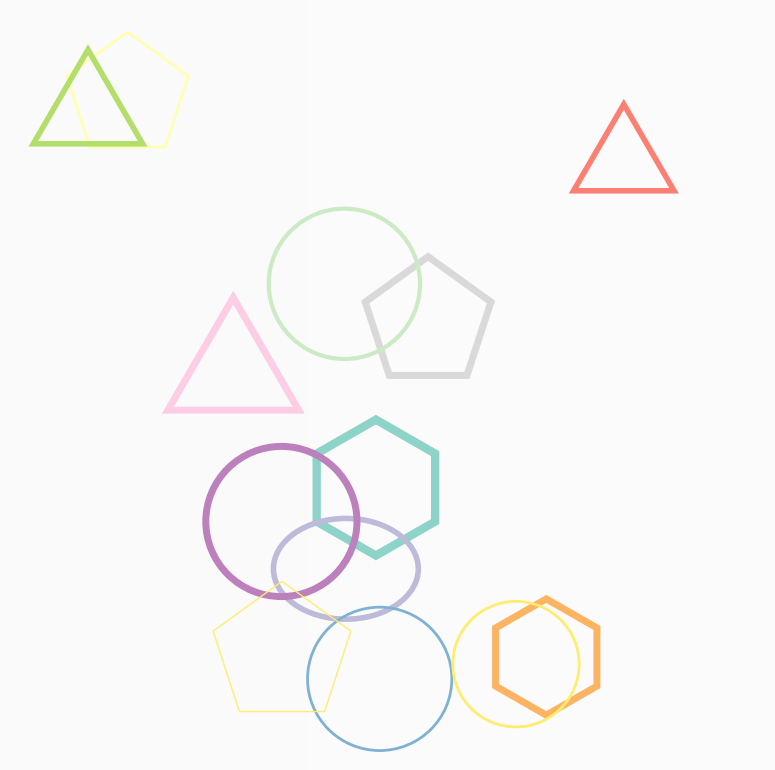[{"shape": "hexagon", "thickness": 3, "radius": 0.44, "center": [0.485, 0.367]}, {"shape": "pentagon", "thickness": 1, "radius": 0.41, "center": [0.165, 0.876]}, {"shape": "oval", "thickness": 2, "radius": 0.47, "center": [0.446, 0.261]}, {"shape": "triangle", "thickness": 2, "radius": 0.37, "center": [0.805, 0.79]}, {"shape": "circle", "thickness": 1, "radius": 0.47, "center": [0.49, 0.118]}, {"shape": "hexagon", "thickness": 2.5, "radius": 0.38, "center": [0.705, 0.147]}, {"shape": "triangle", "thickness": 2, "radius": 0.41, "center": [0.114, 0.854]}, {"shape": "triangle", "thickness": 2.5, "radius": 0.49, "center": [0.301, 0.516]}, {"shape": "pentagon", "thickness": 2.5, "radius": 0.43, "center": [0.552, 0.581]}, {"shape": "circle", "thickness": 2.5, "radius": 0.49, "center": [0.363, 0.323]}, {"shape": "circle", "thickness": 1.5, "radius": 0.49, "center": [0.444, 0.631]}, {"shape": "circle", "thickness": 1, "radius": 0.41, "center": [0.666, 0.137]}, {"shape": "pentagon", "thickness": 0.5, "radius": 0.47, "center": [0.364, 0.152]}]